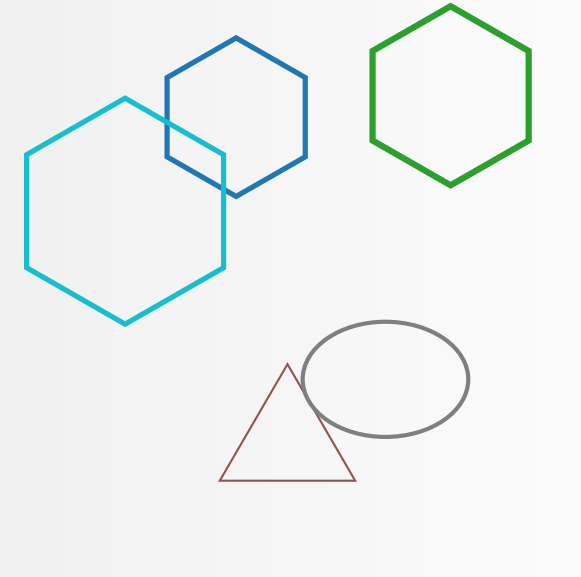[{"shape": "hexagon", "thickness": 2.5, "radius": 0.69, "center": [0.406, 0.796]}, {"shape": "hexagon", "thickness": 3, "radius": 0.78, "center": [0.775, 0.833]}, {"shape": "triangle", "thickness": 1, "radius": 0.67, "center": [0.495, 0.234]}, {"shape": "oval", "thickness": 2, "radius": 0.71, "center": [0.663, 0.342]}, {"shape": "hexagon", "thickness": 2.5, "radius": 0.98, "center": [0.215, 0.633]}]